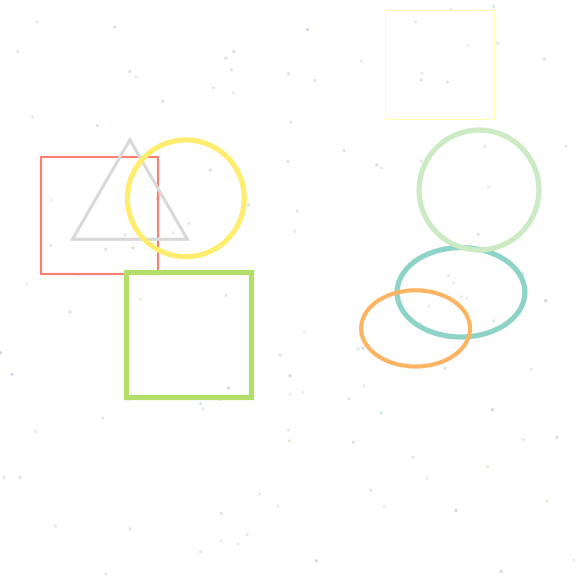[{"shape": "oval", "thickness": 2.5, "radius": 0.55, "center": [0.798, 0.493]}, {"shape": "square", "thickness": 0.5, "radius": 0.47, "center": [0.761, 0.887]}, {"shape": "square", "thickness": 1, "radius": 0.51, "center": [0.172, 0.625]}, {"shape": "oval", "thickness": 2, "radius": 0.47, "center": [0.72, 0.43]}, {"shape": "square", "thickness": 2.5, "radius": 0.54, "center": [0.327, 0.42]}, {"shape": "triangle", "thickness": 1.5, "radius": 0.57, "center": [0.225, 0.642]}, {"shape": "circle", "thickness": 2.5, "radius": 0.52, "center": [0.829, 0.67]}, {"shape": "circle", "thickness": 2.5, "radius": 0.51, "center": [0.322, 0.656]}]